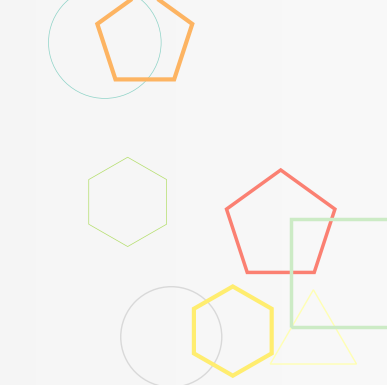[{"shape": "circle", "thickness": 0.5, "radius": 0.73, "center": [0.271, 0.89]}, {"shape": "triangle", "thickness": 1, "radius": 0.64, "center": [0.809, 0.119]}, {"shape": "pentagon", "thickness": 2.5, "radius": 0.74, "center": [0.724, 0.411]}, {"shape": "pentagon", "thickness": 3, "radius": 0.64, "center": [0.374, 0.898]}, {"shape": "hexagon", "thickness": 0.5, "radius": 0.58, "center": [0.329, 0.476]}, {"shape": "circle", "thickness": 1, "radius": 0.65, "center": [0.442, 0.125]}, {"shape": "square", "thickness": 2.5, "radius": 0.7, "center": [0.891, 0.291]}, {"shape": "hexagon", "thickness": 3, "radius": 0.58, "center": [0.601, 0.14]}]